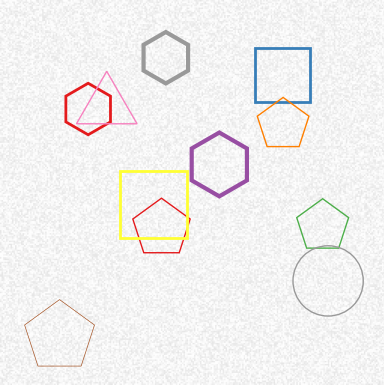[{"shape": "pentagon", "thickness": 1, "radius": 0.39, "center": [0.419, 0.407]}, {"shape": "hexagon", "thickness": 2, "radius": 0.33, "center": [0.229, 0.717]}, {"shape": "square", "thickness": 2, "radius": 0.35, "center": [0.734, 0.806]}, {"shape": "pentagon", "thickness": 1, "radius": 0.35, "center": [0.838, 0.413]}, {"shape": "hexagon", "thickness": 3, "radius": 0.41, "center": [0.57, 0.573]}, {"shape": "pentagon", "thickness": 1, "radius": 0.35, "center": [0.735, 0.676]}, {"shape": "square", "thickness": 2, "radius": 0.43, "center": [0.399, 0.469]}, {"shape": "pentagon", "thickness": 0.5, "radius": 0.48, "center": [0.155, 0.126]}, {"shape": "triangle", "thickness": 1, "radius": 0.45, "center": [0.277, 0.724]}, {"shape": "circle", "thickness": 1, "radius": 0.46, "center": [0.852, 0.27]}, {"shape": "hexagon", "thickness": 3, "radius": 0.33, "center": [0.431, 0.85]}]